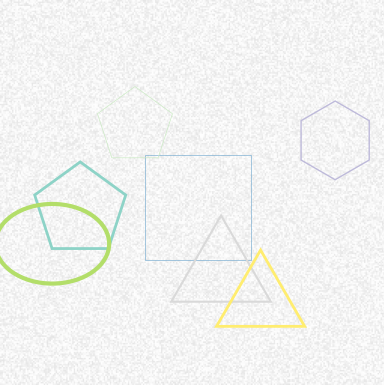[{"shape": "pentagon", "thickness": 2, "radius": 0.62, "center": [0.208, 0.455]}, {"shape": "hexagon", "thickness": 1, "radius": 0.51, "center": [0.871, 0.635]}, {"shape": "square", "thickness": 0.5, "radius": 0.69, "center": [0.514, 0.461]}, {"shape": "oval", "thickness": 3, "radius": 0.74, "center": [0.136, 0.367]}, {"shape": "triangle", "thickness": 1.5, "radius": 0.75, "center": [0.574, 0.291]}, {"shape": "pentagon", "thickness": 0.5, "radius": 0.51, "center": [0.351, 0.673]}, {"shape": "triangle", "thickness": 2, "radius": 0.66, "center": [0.677, 0.218]}]